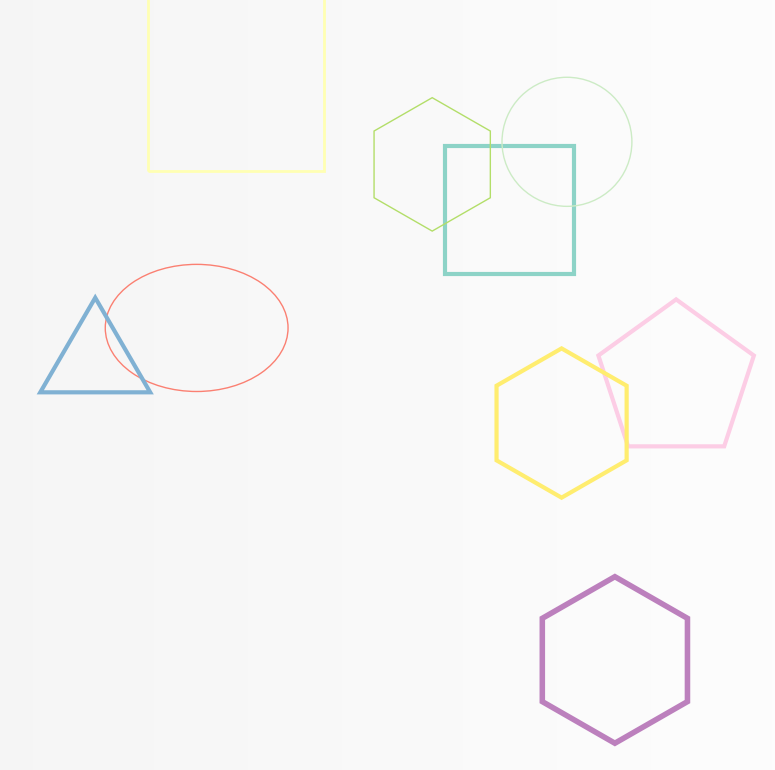[{"shape": "square", "thickness": 1.5, "radius": 0.42, "center": [0.658, 0.727]}, {"shape": "square", "thickness": 1, "radius": 0.57, "center": [0.304, 0.892]}, {"shape": "oval", "thickness": 0.5, "radius": 0.59, "center": [0.254, 0.574]}, {"shape": "triangle", "thickness": 1.5, "radius": 0.41, "center": [0.123, 0.531]}, {"shape": "hexagon", "thickness": 0.5, "radius": 0.43, "center": [0.558, 0.787]}, {"shape": "pentagon", "thickness": 1.5, "radius": 0.53, "center": [0.872, 0.506]}, {"shape": "hexagon", "thickness": 2, "radius": 0.54, "center": [0.793, 0.143]}, {"shape": "circle", "thickness": 0.5, "radius": 0.42, "center": [0.732, 0.816]}, {"shape": "hexagon", "thickness": 1.5, "radius": 0.48, "center": [0.725, 0.451]}]